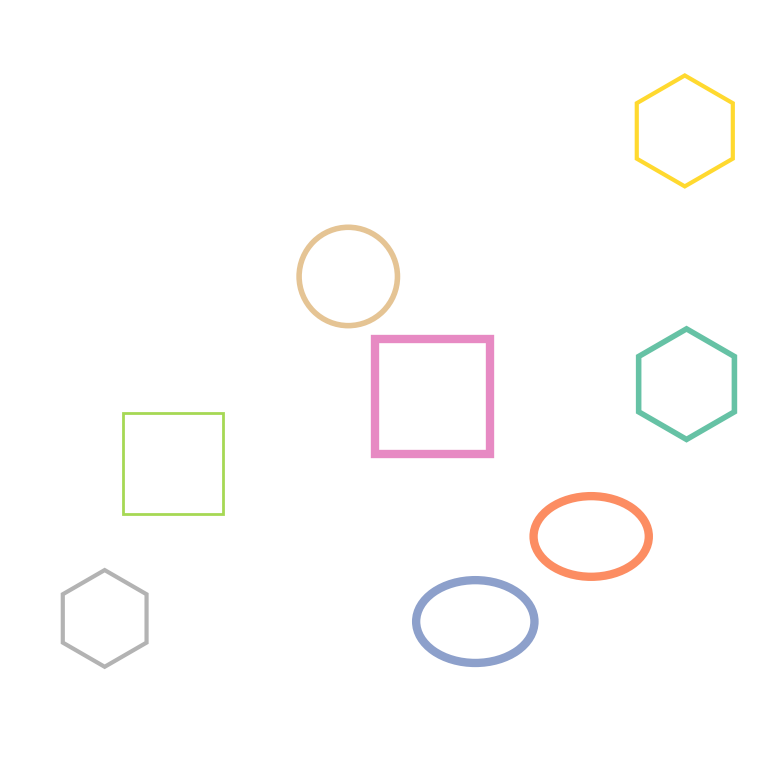[{"shape": "hexagon", "thickness": 2, "radius": 0.36, "center": [0.892, 0.501]}, {"shape": "oval", "thickness": 3, "radius": 0.37, "center": [0.768, 0.303]}, {"shape": "oval", "thickness": 3, "radius": 0.38, "center": [0.617, 0.193]}, {"shape": "square", "thickness": 3, "radius": 0.37, "center": [0.562, 0.485]}, {"shape": "square", "thickness": 1, "radius": 0.33, "center": [0.225, 0.398]}, {"shape": "hexagon", "thickness": 1.5, "radius": 0.36, "center": [0.889, 0.83]}, {"shape": "circle", "thickness": 2, "radius": 0.32, "center": [0.452, 0.641]}, {"shape": "hexagon", "thickness": 1.5, "radius": 0.31, "center": [0.136, 0.197]}]